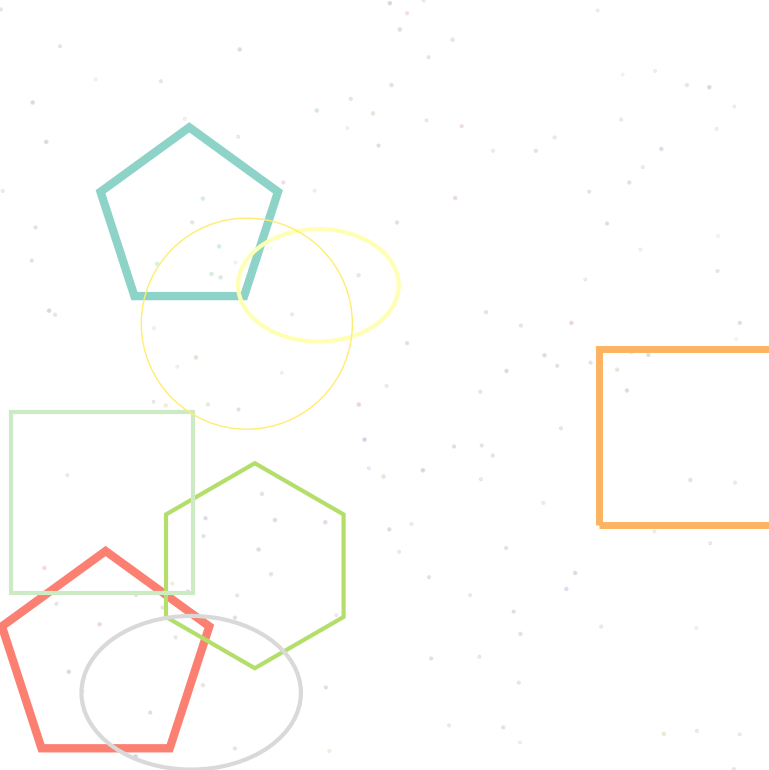[{"shape": "pentagon", "thickness": 3, "radius": 0.61, "center": [0.246, 0.713]}, {"shape": "oval", "thickness": 1.5, "radius": 0.52, "center": [0.413, 0.629]}, {"shape": "pentagon", "thickness": 3, "radius": 0.71, "center": [0.137, 0.143]}, {"shape": "square", "thickness": 2.5, "radius": 0.57, "center": [0.893, 0.432]}, {"shape": "hexagon", "thickness": 1.5, "radius": 0.67, "center": [0.331, 0.265]}, {"shape": "oval", "thickness": 1.5, "radius": 0.71, "center": [0.248, 0.1]}, {"shape": "square", "thickness": 1.5, "radius": 0.59, "center": [0.132, 0.347]}, {"shape": "circle", "thickness": 0.5, "radius": 0.69, "center": [0.321, 0.58]}]